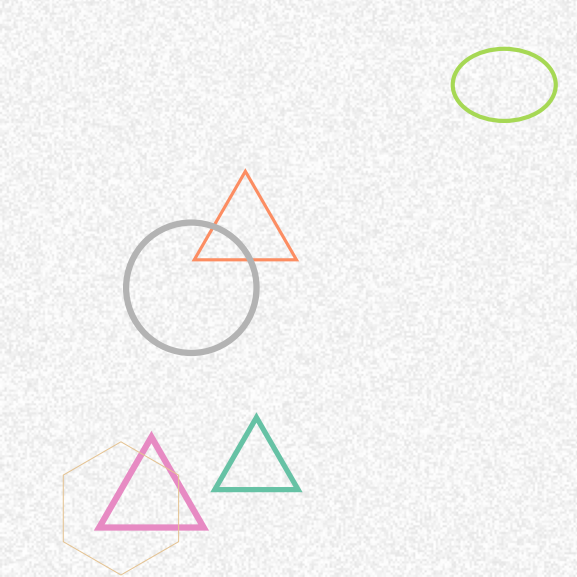[{"shape": "triangle", "thickness": 2.5, "radius": 0.42, "center": [0.444, 0.193]}, {"shape": "triangle", "thickness": 1.5, "radius": 0.51, "center": [0.425, 0.6]}, {"shape": "triangle", "thickness": 3, "radius": 0.52, "center": [0.262, 0.138]}, {"shape": "oval", "thickness": 2, "radius": 0.45, "center": [0.873, 0.852]}, {"shape": "hexagon", "thickness": 0.5, "radius": 0.58, "center": [0.209, 0.119]}, {"shape": "circle", "thickness": 3, "radius": 0.56, "center": [0.331, 0.501]}]